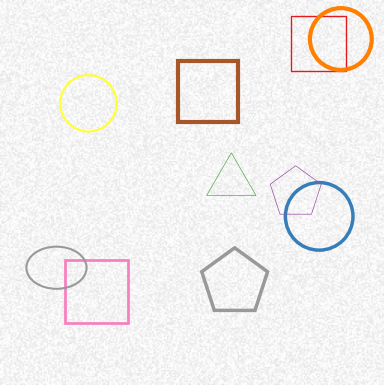[{"shape": "square", "thickness": 1, "radius": 0.36, "center": [0.827, 0.888]}, {"shape": "circle", "thickness": 2.5, "radius": 0.44, "center": [0.829, 0.438]}, {"shape": "triangle", "thickness": 0.5, "radius": 0.37, "center": [0.601, 0.529]}, {"shape": "pentagon", "thickness": 0.5, "radius": 0.35, "center": [0.768, 0.5]}, {"shape": "circle", "thickness": 3, "radius": 0.4, "center": [0.885, 0.899]}, {"shape": "circle", "thickness": 1.5, "radius": 0.37, "center": [0.23, 0.732]}, {"shape": "square", "thickness": 3, "radius": 0.39, "center": [0.539, 0.762]}, {"shape": "square", "thickness": 2, "radius": 0.41, "center": [0.25, 0.242]}, {"shape": "oval", "thickness": 1.5, "radius": 0.39, "center": [0.147, 0.305]}, {"shape": "pentagon", "thickness": 2.5, "radius": 0.45, "center": [0.61, 0.266]}]